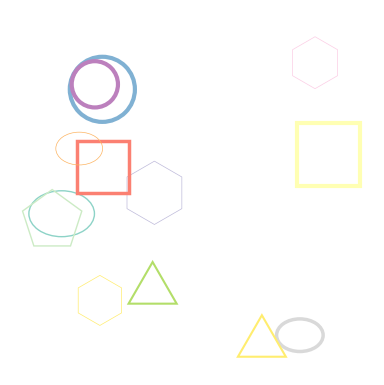[{"shape": "oval", "thickness": 1, "radius": 0.43, "center": [0.16, 0.445]}, {"shape": "square", "thickness": 3, "radius": 0.41, "center": [0.854, 0.598]}, {"shape": "hexagon", "thickness": 0.5, "radius": 0.41, "center": [0.401, 0.499]}, {"shape": "square", "thickness": 2.5, "radius": 0.34, "center": [0.268, 0.565]}, {"shape": "circle", "thickness": 3, "radius": 0.42, "center": [0.266, 0.768]}, {"shape": "oval", "thickness": 0.5, "radius": 0.3, "center": [0.206, 0.614]}, {"shape": "triangle", "thickness": 1.5, "radius": 0.36, "center": [0.396, 0.247]}, {"shape": "hexagon", "thickness": 0.5, "radius": 0.34, "center": [0.818, 0.837]}, {"shape": "oval", "thickness": 2.5, "radius": 0.3, "center": [0.779, 0.129]}, {"shape": "circle", "thickness": 3, "radius": 0.3, "center": [0.246, 0.781]}, {"shape": "pentagon", "thickness": 1, "radius": 0.4, "center": [0.136, 0.427]}, {"shape": "triangle", "thickness": 1.5, "radius": 0.36, "center": [0.68, 0.109]}, {"shape": "hexagon", "thickness": 0.5, "radius": 0.33, "center": [0.259, 0.22]}]